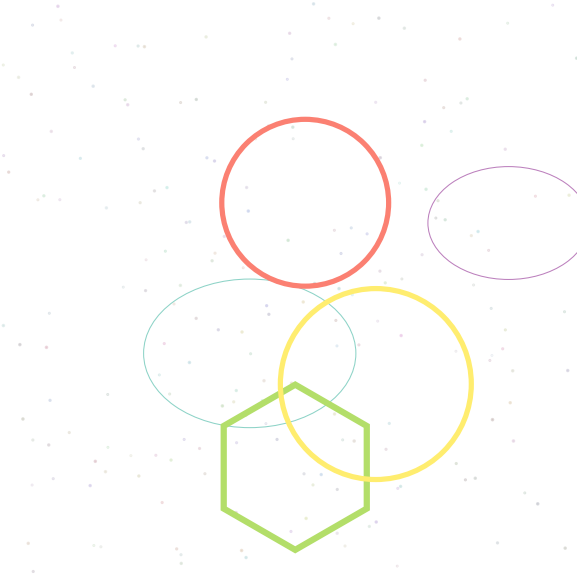[{"shape": "oval", "thickness": 0.5, "radius": 0.92, "center": [0.432, 0.387]}, {"shape": "circle", "thickness": 2.5, "radius": 0.72, "center": [0.529, 0.648]}, {"shape": "hexagon", "thickness": 3, "radius": 0.72, "center": [0.511, 0.19]}, {"shape": "oval", "thickness": 0.5, "radius": 0.7, "center": [0.881, 0.613]}, {"shape": "circle", "thickness": 2.5, "radius": 0.83, "center": [0.651, 0.334]}]